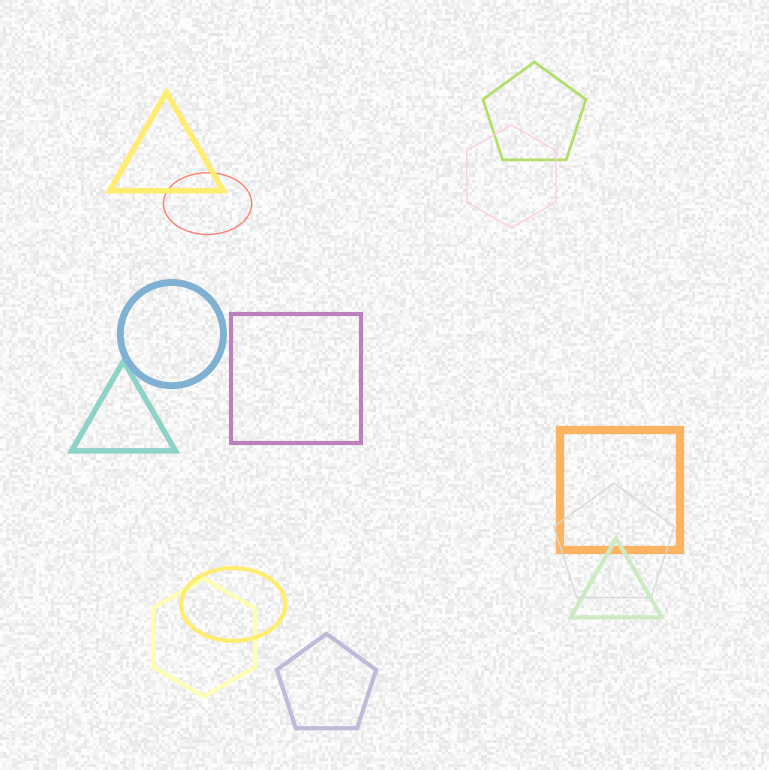[{"shape": "triangle", "thickness": 2, "radius": 0.39, "center": [0.16, 0.453]}, {"shape": "hexagon", "thickness": 1.5, "radius": 0.38, "center": [0.265, 0.172]}, {"shape": "pentagon", "thickness": 1.5, "radius": 0.34, "center": [0.424, 0.109]}, {"shape": "oval", "thickness": 0.5, "radius": 0.29, "center": [0.27, 0.736]}, {"shape": "circle", "thickness": 2.5, "radius": 0.34, "center": [0.223, 0.566]}, {"shape": "square", "thickness": 3, "radius": 0.39, "center": [0.805, 0.364]}, {"shape": "pentagon", "thickness": 1, "radius": 0.35, "center": [0.694, 0.849]}, {"shape": "hexagon", "thickness": 0.5, "radius": 0.33, "center": [0.664, 0.771]}, {"shape": "pentagon", "thickness": 0.5, "radius": 0.41, "center": [0.797, 0.29]}, {"shape": "square", "thickness": 1.5, "radius": 0.42, "center": [0.385, 0.509]}, {"shape": "triangle", "thickness": 1.5, "radius": 0.34, "center": [0.8, 0.232]}, {"shape": "oval", "thickness": 1.5, "radius": 0.34, "center": [0.303, 0.215]}, {"shape": "triangle", "thickness": 2, "radius": 0.43, "center": [0.216, 0.795]}]